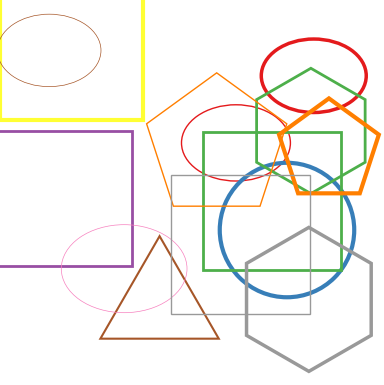[{"shape": "oval", "thickness": 2.5, "radius": 0.68, "center": [0.815, 0.803]}, {"shape": "oval", "thickness": 1, "radius": 0.71, "center": [0.613, 0.629]}, {"shape": "circle", "thickness": 3, "radius": 0.87, "center": [0.745, 0.403]}, {"shape": "square", "thickness": 2, "radius": 0.9, "center": [0.706, 0.479]}, {"shape": "hexagon", "thickness": 2, "radius": 0.81, "center": [0.807, 0.66]}, {"shape": "square", "thickness": 2, "radius": 0.88, "center": [0.169, 0.484]}, {"shape": "pentagon", "thickness": 3, "radius": 0.68, "center": [0.854, 0.608]}, {"shape": "pentagon", "thickness": 1, "radius": 0.96, "center": [0.563, 0.619]}, {"shape": "square", "thickness": 3, "radius": 0.93, "center": [0.185, 0.874]}, {"shape": "oval", "thickness": 0.5, "radius": 0.67, "center": [0.128, 0.869]}, {"shape": "triangle", "thickness": 1.5, "radius": 0.89, "center": [0.414, 0.209]}, {"shape": "oval", "thickness": 0.5, "radius": 0.82, "center": [0.322, 0.302]}, {"shape": "square", "thickness": 1, "radius": 0.9, "center": [0.626, 0.365]}, {"shape": "hexagon", "thickness": 2.5, "radius": 0.93, "center": [0.802, 0.222]}]